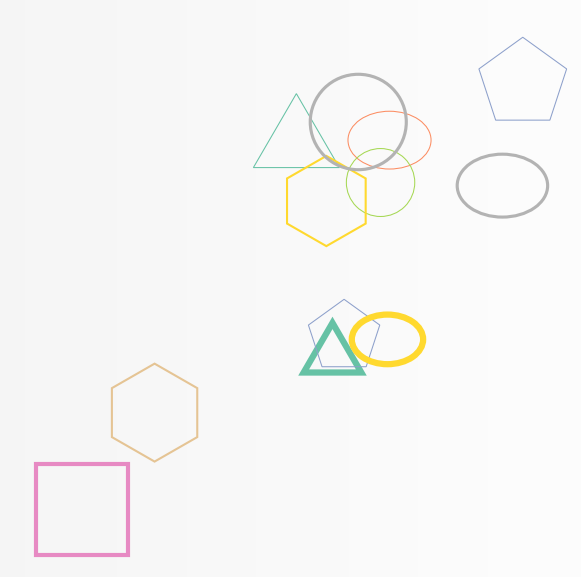[{"shape": "triangle", "thickness": 3, "radius": 0.29, "center": [0.572, 0.383]}, {"shape": "triangle", "thickness": 0.5, "radius": 0.43, "center": [0.51, 0.752]}, {"shape": "oval", "thickness": 0.5, "radius": 0.36, "center": [0.67, 0.756]}, {"shape": "pentagon", "thickness": 0.5, "radius": 0.32, "center": [0.592, 0.416]}, {"shape": "pentagon", "thickness": 0.5, "radius": 0.4, "center": [0.899, 0.855]}, {"shape": "square", "thickness": 2, "radius": 0.4, "center": [0.142, 0.117]}, {"shape": "circle", "thickness": 0.5, "radius": 0.29, "center": [0.655, 0.683]}, {"shape": "hexagon", "thickness": 1, "radius": 0.39, "center": [0.561, 0.651]}, {"shape": "oval", "thickness": 3, "radius": 0.31, "center": [0.667, 0.411]}, {"shape": "hexagon", "thickness": 1, "radius": 0.42, "center": [0.266, 0.285]}, {"shape": "circle", "thickness": 1.5, "radius": 0.41, "center": [0.616, 0.788]}, {"shape": "oval", "thickness": 1.5, "radius": 0.39, "center": [0.864, 0.678]}]